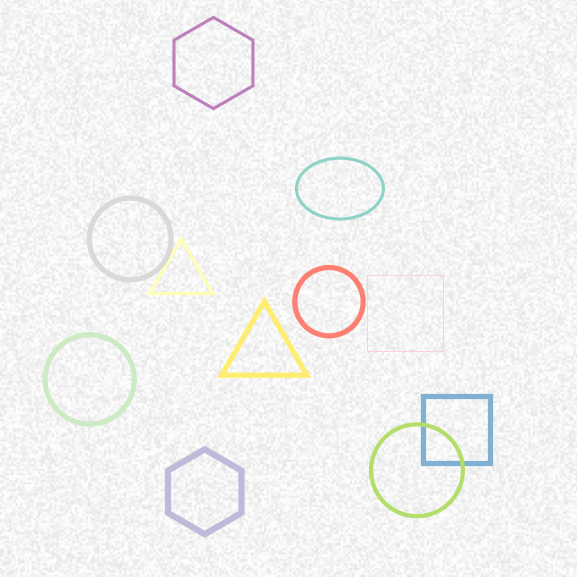[{"shape": "oval", "thickness": 1.5, "radius": 0.38, "center": [0.589, 0.673]}, {"shape": "triangle", "thickness": 1.5, "radius": 0.32, "center": [0.314, 0.522]}, {"shape": "hexagon", "thickness": 3, "radius": 0.37, "center": [0.355, 0.148]}, {"shape": "circle", "thickness": 2.5, "radius": 0.3, "center": [0.57, 0.477]}, {"shape": "square", "thickness": 2.5, "radius": 0.29, "center": [0.79, 0.255]}, {"shape": "circle", "thickness": 2, "radius": 0.4, "center": [0.722, 0.185]}, {"shape": "square", "thickness": 0.5, "radius": 0.33, "center": [0.701, 0.457]}, {"shape": "circle", "thickness": 2.5, "radius": 0.35, "center": [0.225, 0.585]}, {"shape": "hexagon", "thickness": 1.5, "radius": 0.39, "center": [0.37, 0.89]}, {"shape": "circle", "thickness": 2.5, "radius": 0.39, "center": [0.155, 0.342]}, {"shape": "triangle", "thickness": 2.5, "radius": 0.43, "center": [0.458, 0.392]}]